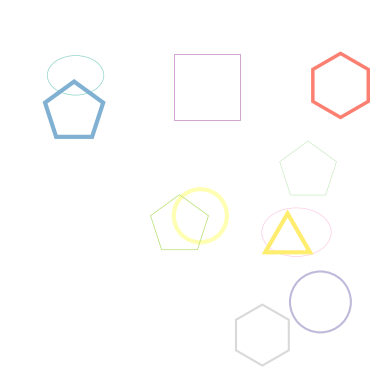[{"shape": "oval", "thickness": 0.5, "radius": 0.37, "center": [0.196, 0.804]}, {"shape": "circle", "thickness": 3, "radius": 0.34, "center": [0.52, 0.44]}, {"shape": "circle", "thickness": 1.5, "radius": 0.4, "center": [0.832, 0.216]}, {"shape": "hexagon", "thickness": 2.5, "radius": 0.42, "center": [0.885, 0.778]}, {"shape": "pentagon", "thickness": 3, "radius": 0.4, "center": [0.192, 0.709]}, {"shape": "pentagon", "thickness": 0.5, "radius": 0.4, "center": [0.466, 0.415]}, {"shape": "oval", "thickness": 0.5, "radius": 0.45, "center": [0.77, 0.397]}, {"shape": "hexagon", "thickness": 1.5, "radius": 0.4, "center": [0.682, 0.13]}, {"shape": "square", "thickness": 0.5, "radius": 0.43, "center": [0.537, 0.773]}, {"shape": "pentagon", "thickness": 0.5, "radius": 0.39, "center": [0.8, 0.556]}, {"shape": "triangle", "thickness": 3, "radius": 0.34, "center": [0.747, 0.378]}]